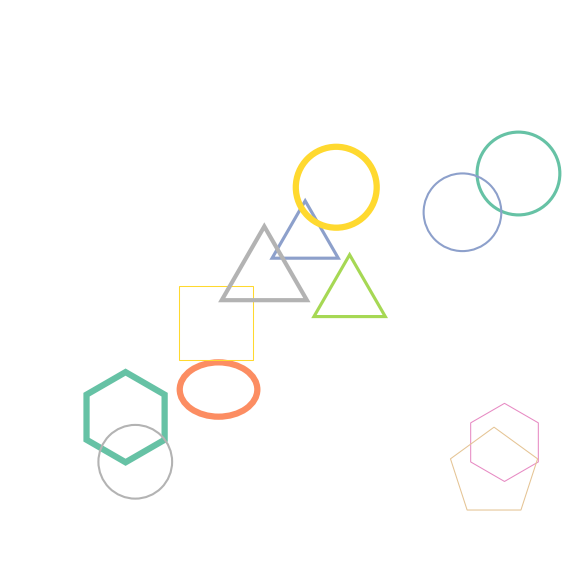[{"shape": "circle", "thickness": 1.5, "radius": 0.36, "center": [0.898, 0.699]}, {"shape": "hexagon", "thickness": 3, "radius": 0.39, "center": [0.217, 0.277]}, {"shape": "oval", "thickness": 3, "radius": 0.34, "center": [0.378, 0.325]}, {"shape": "circle", "thickness": 1, "radius": 0.34, "center": [0.801, 0.632]}, {"shape": "triangle", "thickness": 1.5, "radius": 0.33, "center": [0.528, 0.585]}, {"shape": "hexagon", "thickness": 0.5, "radius": 0.34, "center": [0.874, 0.233]}, {"shape": "triangle", "thickness": 1.5, "radius": 0.36, "center": [0.605, 0.487]}, {"shape": "square", "thickness": 0.5, "radius": 0.32, "center": [0.374, 0.44]}, {"shape": "circle", "thickness": 3, "radius": 0.35, "center": [0.582, 0.675]}, {"shape": "pentagon", "thickness": 0.5, "radius": 0.4, "center": [0.855, 0.18]}, {"shape": "triangle", "thickness": 2, "radius": 0.43, "center": [0.458, 0.522]}, {"shape": "circle", "thickness": 1, "radius": 0.32, "center": [0.234, 0.2]}]